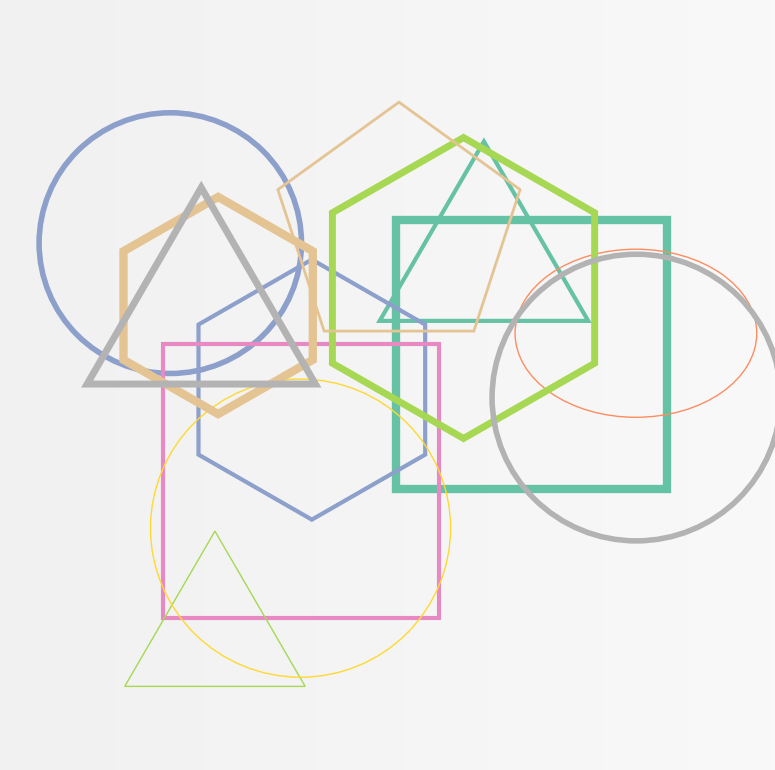[{"shape": "triangle", "thickness": 1.5, "radius": 0.78, "center": [0.624, 0.661]}, {"shape": "square", "thickness": 3, "radius": 0.87, "center": [0.686, 0.539]}, {"shape": "oval", "thickness": 0.5, "radius": 0.78, "center": [0.821, 0.567]}, {"shape": "hexagon", "thickness": 1.5, "radius": 0.84, "center": [0.402, 0.494]}, {"shape": "circle", "thickness": 2, "radius": 0.85, "center": [0.22, 0.684]}, {"shape": "square", "thickness": 1.5, "radius": 0.89, "center": [0.388, 0.376]}, {"shape": "triangle", "thickness": 0.5, "radius": 0.67, "center": [0.277, 0.176]}, {"shape": "hexagon", "thickness": 2.5, "radius": 0.98, "center": [0.598, 0.626]}, {"shape": "circle", "thickness": 0.5, "radius": 0.97, "center": [0.388, 0.314]}, {"shape": "hexagon", "thickness": 3, "radius": 0.71, "center": [0.281, 0.603]}, {"shape": "pentagon", "thickness": 1, "radius": 0.82, "center": [0.515, 0.703]}, {"shape": "triangle", "thickness": 2.5, "radius": 0.85, "center": [0.26, 0.586]}, {"shape": "circle", "thickness": 2, "radius": 0.93, "center": [0.821, 0.484]}]